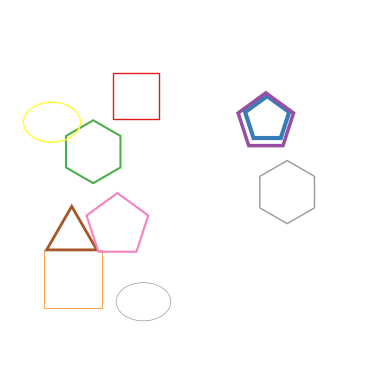[{"shape": "square", "thickness": 1, "radius": 0.3, "center": [0.353, 0.75]}, {"shape": "pentagon", "thickness": 3, "radius": 0.3, "center": [0.694, 0.69]}, {"shape": "hexagon", "thickness": 1.5, "radius": 0.41, "center": [0.242, 0.606]}, {"shape": "pentagon", "thickness": 2.5, "radius": 0.38, "center": [0.691, 0.683]}, {"shape": "square", "thickness": 0.5, "radius": 0.38, "center": [0.189, 0.274]}, {"shape": "oval", "thickness": 1, "radius": 0.37, "center": [0.135, 0.683]}, {"shape": "triangle", "thickness": 2, "radius": 0.38, "center": [0.186, 0.389]}, {"shape": "pentagon", "thickness": 1.5, "radius": 0.42, "center": [0.305, 0.414]}, {"shape": "oval", "thickness": 0.5, "radius": 0.35, "center": [0.373, 0.216]}, {"shape": "hexagon", "thickness": 1, "radius": 0.41, "center": [0.746, 0.501]}]